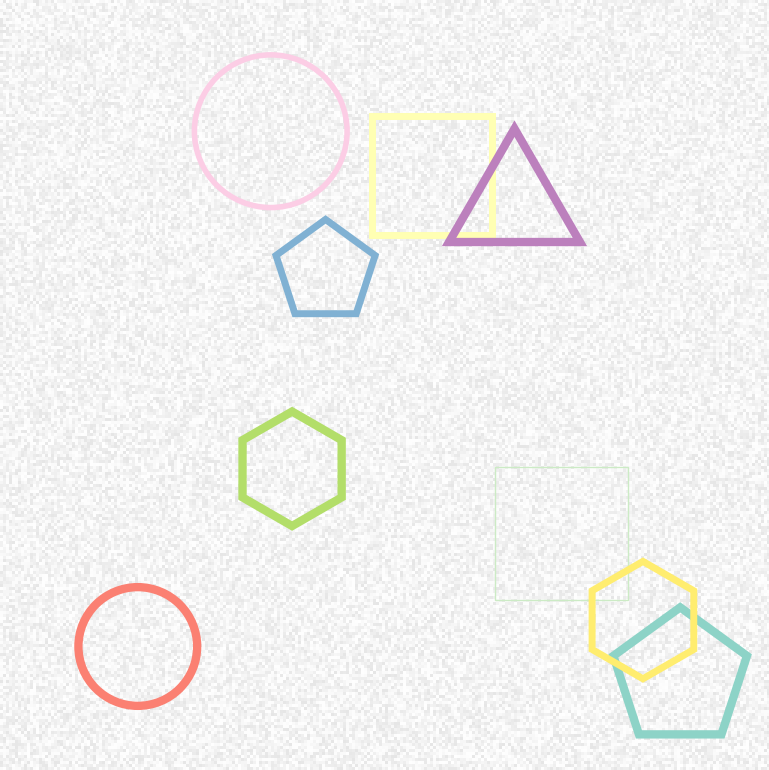[{"shape": "pentagon", "thickness": 3, "radius": 0.46, "center": [0.883, 0.12]}, {"shape": "square", "thickness": 2.5, "radius": 0.39, "center": [0.561, 0.772]}, {"shape": "circle", "thickness": 3, "radius": 0.39, "center": [0.179, 0.16]}, {"shape": "pentagon", "thickness": 2.5, "radius": 0.34, "center": [0.423, 0.647]}, {"shape": "hexagon", "thickness": 3, "radius": 0.37, "center": [0.379, 0.391]}, {"shape": "circle", "thickness": 2, "radius": 0.5, "center": [0.352, 0.83]}, {"shape": "triangle", "thickness": 3, "radius": 0.49, "center": [0.668, 0.735]}, {"shape": "square", "thickness": 0.5, "radius": 0.43, "center": [0.729, 0.307]}, {"shape": "hexagon", "thickness": 2.5, "radius": 0.38, "center": [0.835, 0.195]}]